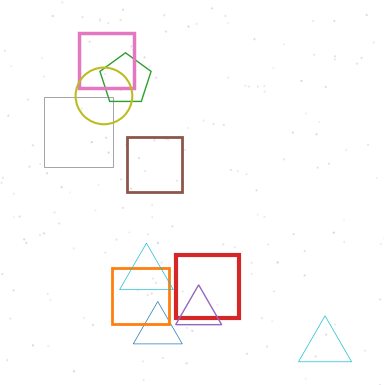[{"shape": "triangle", "thickness": 0.5, "radius": 0.37, "center": [0.41, 0.143]}, {"shape": "square", "thickness": 2, "radius": 0.37, "center": [0.365, 0.231]}, {"shape": "pentagon", "thickness": 1, "radius": 0.35, "center": [0.326, 0.793]}, {"shape": "square", "thickness": 3, "radius": 0.41, "center": [0.54, 0.256]}, {"shape": "triangle", "thickness": 1, "radius": 0.34, "center": [0.516, 0.191]}, {"shape": "square", "thickness": 2, "radius": 0.36, "center": [0.401, 0.573]}, {"shape": "square", "thickness": 2.5, "radius": 0.36, "center": [0.277, 0.843]}, {"shape": "square", "thickness": 0.5, "radius": 0.45, "center": [0.203, 0.657]}, {"shape": "circle", "thickness": 1.5, "radius": 0.37, "center": [0.27, 0.751]}, {"shape": "triangle", "thickness": 0.5, "radius": 0.4, "center": [0.38, 0.288]}, {"shape": "triangle", "thickness": 0.5, "radius": 0.4, "center": [0.844, 0.1]}]